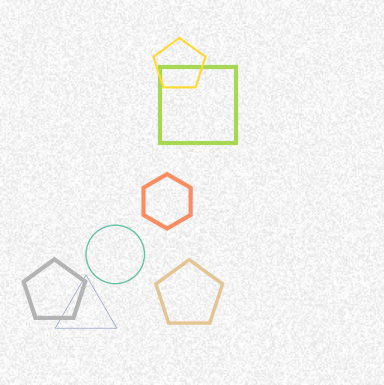[{"shape": "circle", "thickness": 1, "radius": 0.38, "center": [0.299, 0.339]}, {"shape": "hexagon", "thickness": 3, "radius": 0.35, "center": [0.434, 0.477]}, {"shape": "triangle", "thickness": 0.5, "radius": 0.46, "center": [0.224, 0.194]}, {"shape": "square", "thickness": 3, "radius": 0.49, "center": [0.514, 0.727]}, {"shape": "pentagon", "thickness": 1.5, "radius": 0.36, "center": [0.466, 0.83]}, {"shape": "pentagon", "thickness": 2.5, "radius": 0.45, "center": [0.491, 0.234]}, {"shape": "pentagon", "thickness": 3, "radius": 0.42, "center": [0.142, 0.242]}]